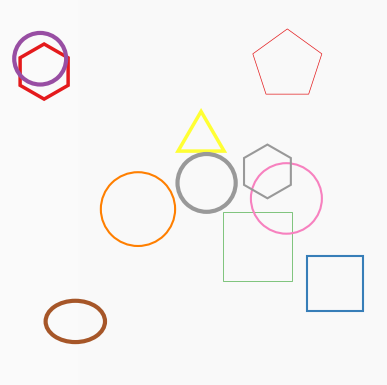[{"shape": "pentagon", "thickness": 0.5, "radius": 0.47, "center": [0.742, 0.831]}, {"shape": "hexagon", "thickness": 2.5, "radius": 0.36, "center": [0.114, 0.814]}, {"shape": "square", "thickness": 1.5, "radius": 0.36, "center": [0.864, 0.264]}, {"shape": "square", "thickness": 0.5, "radius": 0.45, "center": [0.664, 0.359]}, {"shape": "circle", "thickness": 3, "radius": 0.33, "center": [0.104, 0.847]}, {"shape": "circle", "thickness": 1.5, "radius": 0.48, "center": [0.356, 0.457]}, {"shape": "triangle", "thickness": 2.5, "radius": 0.34, "center": [0.519, 0.642]}, {"shape": "oval", "thickness": 3, "radius": 0.38, "center": [0.194, 0.165]}, {"shape": "circle", "thickness": 1.5, "radius": 0.46, "center": [0.739, 0.485]}, {"shape": "circle", "thickness": 3, "radius": 0.38, "center": [0.533, 0.525]}, {"shape": "hexagon", "thickness": 1.5, "radius": 0.35, "center": [0.69, 0.555]}]